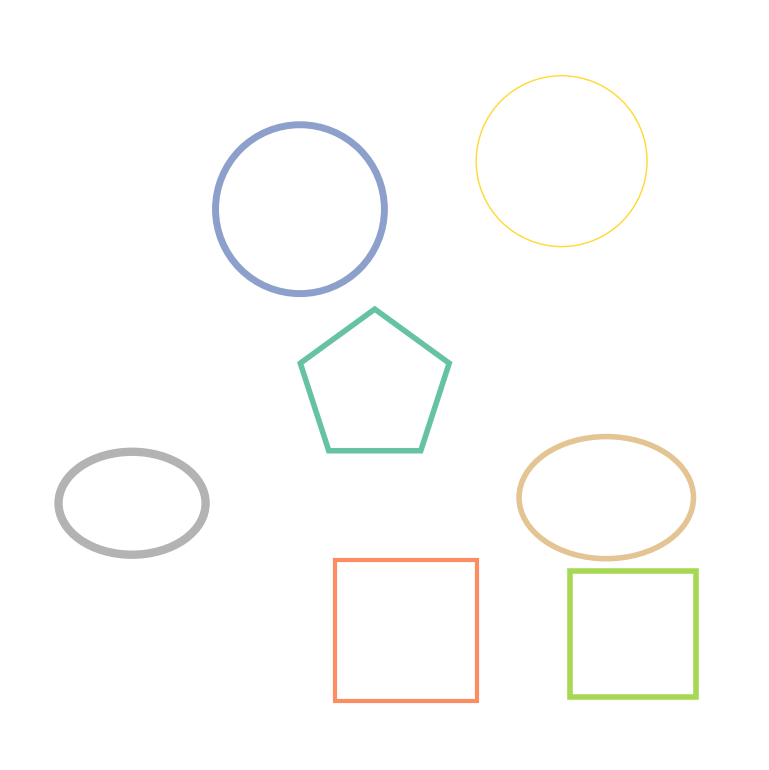[{"shape": "pentagon", "thickness": 2, "radius": 0.51, "center": [0.487, 0.497]}, {"shape": "square", "thickness": 1.5, "radius": 0.46, "center": [0.527, 0.182]}, {"shape": "circle", "thickness": 2.5, "radius": 0.55, "center": [0.39, 0.728]}, {"shape": "square", "thickness": 2, "radius": 0.41, "center": [0.822, 0.177]}, {"shape": "circle", "thickness": 0.5, "radius": 0.55, "center": [0.729, 0.791]}, {"shape": "oval", "thickness": 2, "radius": 0.57, "center": [0.787, 0.354]}, {"shape": "oval", "thickness": 3, "radius": 0.48, "center": [0.172, 0.346]}]